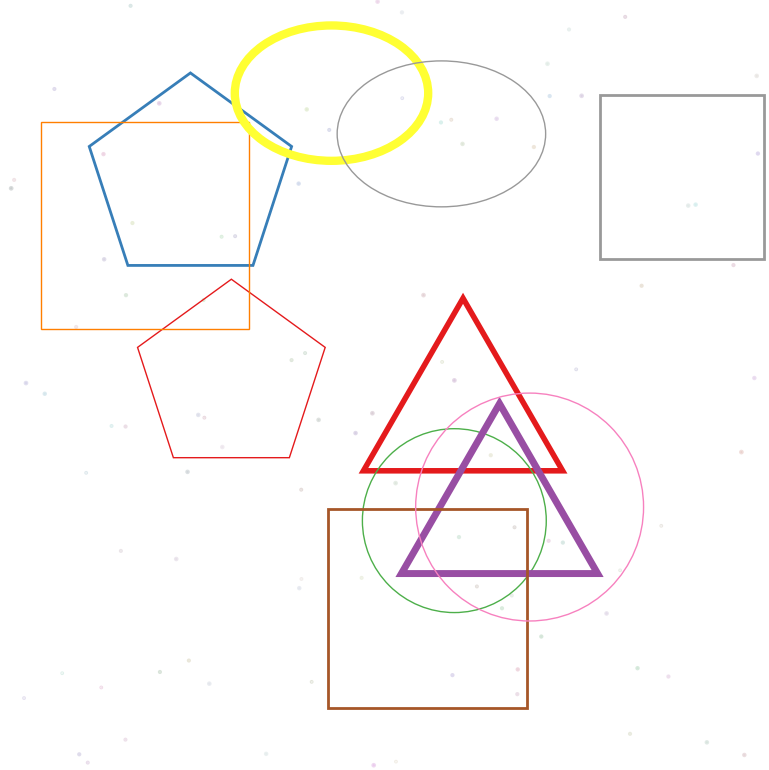[{"shape": "pentagon", "thickness": 0.5, "radius": 0.64, "center": [0.3, 0.509]}, {"shape": "triangle", "thickness": 2, "radius": 0.75, "center": [0.601, 0.463]}, {"shape": "pentagon", "thickness": 1, "radius": 0.69, "center": [0.247, 0.767]}, {"shape": "circle", "thickness": 0.5, "radius": 0.6, "center": [0.59, 0.324]}, {"shape": "triangle", "thickness": 2.5, "radius": 0.74, "center": [0.649, 0.329]}, {"shape": "square", "thickness": 0.5, "radius": 0.67, "center": [0.188, 0.708]}, {"shape": "oval", "thickness": 3, "radius": 0.63, "center": [0.431, 0.879]}, {"shape": "square", "thickness": 1, "radius": 0.65, "center": [0.555, 0.21]}, {"shape": "circle", "thickness": 0.5, "radius": 0.74, "center": [0.688, 0.342]}, {"shape": "square", "thickness": 1, "radius": 0.53, "center": [0.885, 0.77]}, {"shape": "oval", "thickness": 0.5, "radius": 0.68, "center": [0.573, 0.826]}]